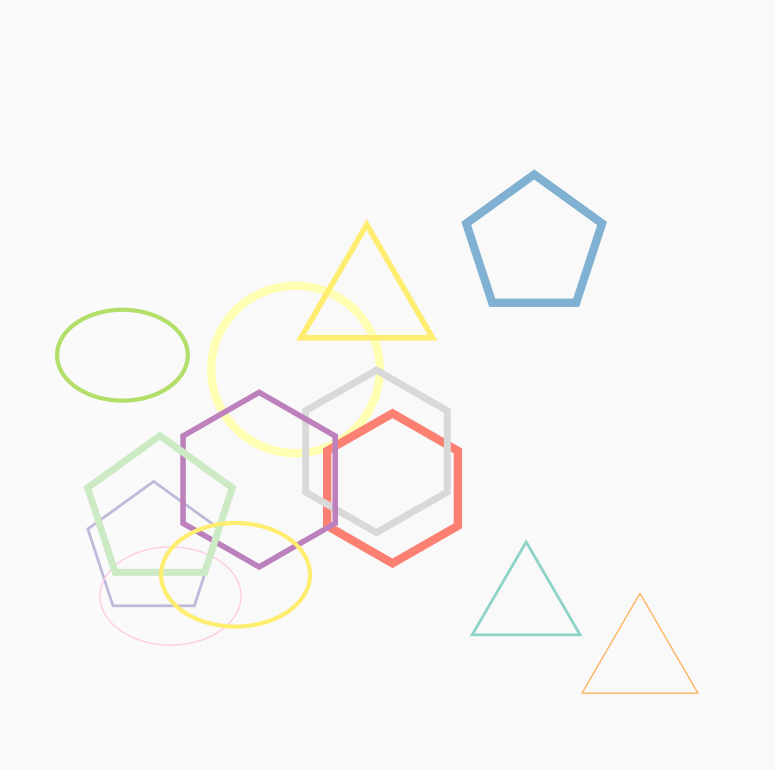[{"shape": "triangle", "thickness": 1, "radius": 0.4, "center": [0.679, 0.216]}, {"shape": "circle", "thickness": 3, "radius": 0.54, "center": [0.381, 0.52]}, {"shape": "pentagon", "thickness": 1, "radius": 0.45, "center": [0.198, 0.285]}, {"shape": "hexagon", "thickness": 3, "radius": 0.49, "center": [0.506, 0.366]}, {"shape": "pentagon", "thickness": 3, "radius": 0.46, "center": [0.689, 0.681]}, {"shape": "triangle", "thickness": 0.5, "radius": 0.43, "center": [0.826, 0.143]}, {"shape": "oval", "thickness": 1.5, "radius": 0.42, "center": [0.158, 0.539]}, {"shape": "oval", "thickness": 0.5, "radius": 0.46, "center": [0.22, 0.226]}, {"shape": "hexagon", "thickness": 2.5, "radius": 0.53, "center": [0.486, 0.414]}, {"shape": "hexagon", "thickness": 2, "radius": 0.57, "center": [0.334, 0.377]}, {"shape": "pentagon", "thickness": 2.5, "radius": 0.49, "center": [0.206, 0.336]}, {"shape": "oval", "thickness": 1.5, "radius": 0.48, "center": [0.304, 0.254]}, {"shape": "triangle", "thickness": 2, "radius": 0.49, "center": [0.473, 0.61]}]